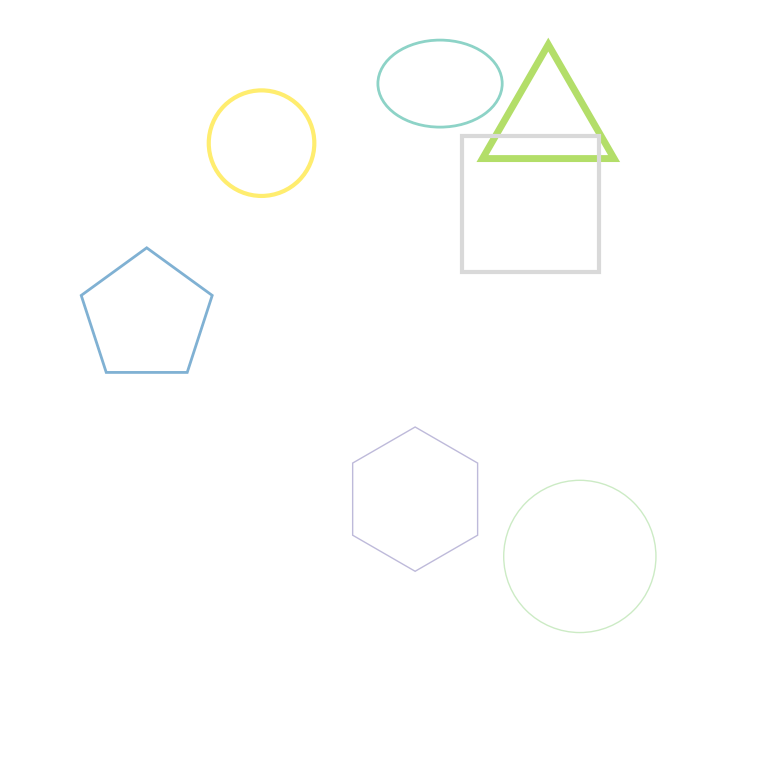[{"shape": "oval", "thickness": 1, "radius": 0.4, "center": [0.571, 0.891]}, {"shape": "hexagon", "thickness": 0.5, "radius": 0.47, "center": [0.539, 0.352]}, {"shape": "pentagon", "thickness": 1, "radius": 0.45, "center": [0.191, 0.589]}, {"shape": "triangle", "thickness": 2.5, "radius": 0.49, "center": [0.712, 0.843]}, {"shape": "square", "thickness": 1.5, "radius": 0.44, "center": [0.689, 0.735]}, {"shape": "circle", "thickness": 0.5, "radius": 0.49, "center": [0.753, 0.277]}, {"shape": "circle", "thickness": 1.5, "radius": 0.34, "center": [0.34, 0.814]}]